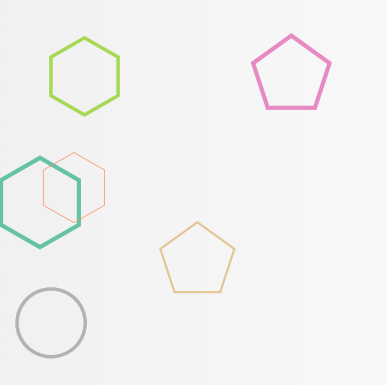[{"shape": "hexagon", "thickness": 3, "radius": 0.58, "center": [0.103, 0.474]}, {"shape": "hexagon", "thickness": 0.5, "radius": 0.46, "center": [0.191, 0.513]}, {"shape": "pentagon", "thickness": 3, "radius": 0.52, "center": [0.752, 0.804]}, {"shape": "hexagon", "thickness": 2.5, "radius": 0.5, "center": [0.218, 0.802]}, {"shape": "pentagon", "thickness": 1.5, "radius": 0.5, "center": [0.509, 0.322]}, {"shape": "circle", "thickness": 2.5, "radius": 0.44, "center": [0.132, 0.161]}]